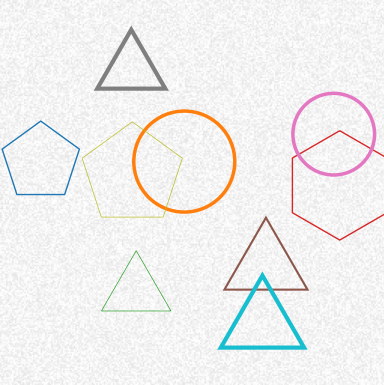[{"shape": "pentagon", "thickness": 1, "radius": 0.53, "center": [0.106, 0.58]}, {"shape": "circle", "thickness": 2.5, "radius": 0.66, "center": [0.479, 0.58]}, {"shape": "triangle", "thickness": 0.5, "radius": 0.52, "center": [0.354, 0.244]}, {"shape": "hexagon", "thickness": 1, "radius": 0.71, "center": [0.882, 0.518]}, {"shape": "triangle", "thickness": 1.5, "radius": 0.62, "center": [0.691, 0.31]}, {"shape": "circle", "thickness": 2.5, "radius": 0.53, "center": [0.867, 0.652]}, {"shape": "triangle", "thickness": 3, "radius": 0.51, "center": [0.341, 0.821]}, {"shape": "pentagon", "thickness": 0.5, "radius": 0.68, "center": [0.343, 0.547]}, {"shape": "triangle", "thickness": 3, "radius": 0.62, "center": [0.682, 0.16]}]